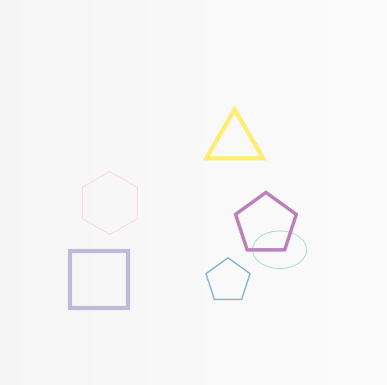[{"shape": "oval", "thickness": 0.5, "radius": 0.35, "center": [0.722, 0.351]}, {"shape": "square", "thickness": 3, "radius": 0.37, "center": [0.255, 0.274]}, {"shape": "pentagon", "thickness": 1, "radius": 0.3, "center": [0.588, 0.271]}, {"shape": "hexagon", "thickness": 0.5, "radius": 0.41, "center": [0.283, 0.473]}, {"shape": "pentagon", "thickness": 2.5, "radius": 0.41, "center": [0.686, 0.418]}, {"shape": "triangle", "thickness": 3, "radius": 0.42, "center": [0.606, 0.631]}]